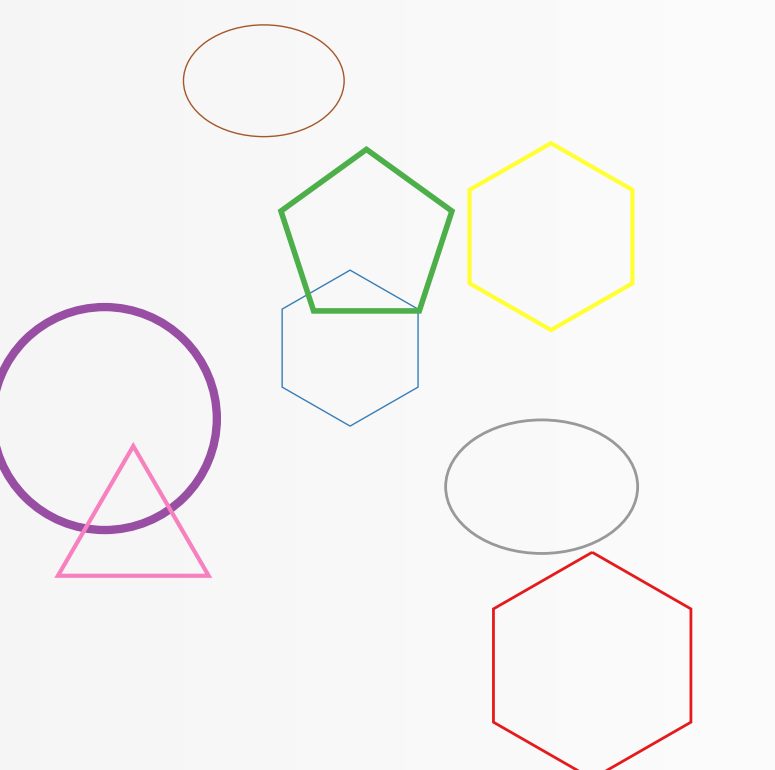[{"shape": "hexagon", "thickness": 1, "radius": 0.74, "center": [0.764, 0.136]}, {"shape": "hexagon", "thickness": 0.5, "radius": 0.51, "center": [0.452, 0.548]}, {"shape": "pentagon", "thickness": 2, "radius": 0.58, "center": [0.473, 0.69]}, {"shape": "circle", "thickness": 3, "radius": 0.72, "center": [0.135, 0.456]}, {"shape": "hexagon", "thickness": 1.5, "radius": 0.61, "center": [0.711, 0.693]}, {"shape": "oval", "thickness": 0.5, "radius": 0.52, "center": [0.34, 0.895]}, {"shape": "triangle", "thickness": 1.5, "radius": 0.56, "center": [0.172, 0.308]}, {"shape": "oval", "thickness": 1, "radius": 0.62, "center": [0.699, 0.368]}]